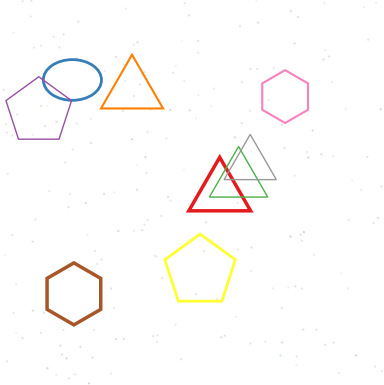[{"shape": "triangle", "thickness": 2.5, "radius": 0.46, "center": [0.571, 0.499]}, {"shape": "oval", "thickness": 2, "radius": 0.38, "center": [0.188, 0.792]}, {"shape": "triangle", "thickness": 1, "radius": 0.44, "center": [0.62, 0.532]}, {"shape": "pentagon", "thickness": 1, "radius": 0.45, "center": [0.101, 0.711]}, {"shape": "triangle", "thickness": 1.5, "radius": 0.47, "center": [0.343, 0.765]}, {"shape": "pentagon", "thickness": 2, "radius": 0.48, "center": [0.52, 0.296]}, {"shape": "hexagon", "thickness": 2.5, "radius": 0.4, "center": [0.192, 0.237]}, {"shape": "hexagon", "thickness": 1.5, "radius": 0.34, "center": [0.741, 0.749]}, {"shape": "triangle", "thickness": 1, "radius": 0.39, "center": [0.65, 0.573]}]